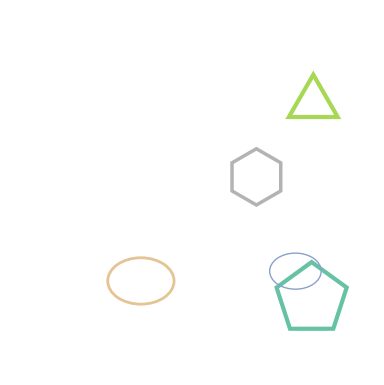[{"shape": "pentagon", "thickness": 3, "radius": 0.48, "center": [0.809, 0.224]}, {"shape": "oval", "thickness": 1, "radius": 0.33, "center": [0.767, 0.296]}, {"shape": "triangle", "thickness": 3, "radius": 0.37, "center": [0.814, 0.733]}, {"shape": "oval", "thickness": 2, "radius": 0.43, "center": [0.366, 0.27]}, {"shape": "hexagon", "thickness": 2.5, "radius": 0.37, "center": [0.666, 0.541]}]